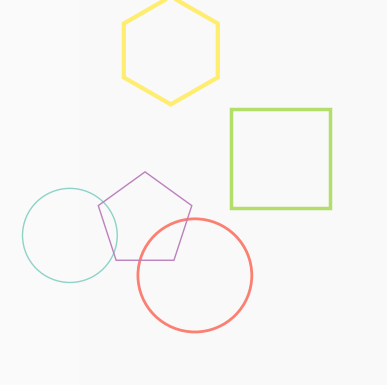[{"shape": "circle", "thickness": 1, "radius": 0.61, "center": [0.18, 0.388]}, {"shape": "circle", "thickness": 2, "radius": 0.73, "center": [0.503, 0.285]}, {"shape": "square", "thickness": 2.5, "radius": 0.64, "center": [0.723, 0.588]}, {"shape": "pentagon", "thickness": 1, "radius": 0.63, "center": [0.374, 0.427]}, {"shape": "hexagon", "thickness": 3, "radius": 0.7, "center": [0.441, 0.869]}]